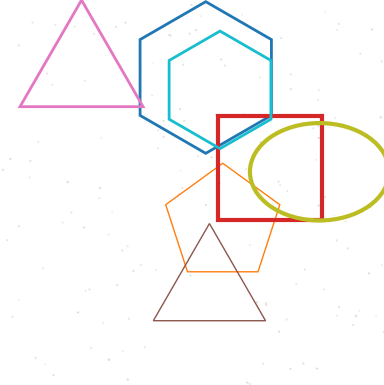[{"shape": "hexagon", "thickness": 2, "radius": 0.98, "center": [0.534, 0.799]}, {"shape": "pentagon", "thickness": 1, "radius": 0.78, "center": [0.579, 0.42]}, {"shape": "square", "thickness": 3, "radius": 0.67, "center": [0.702, 0.563]}, {"shape": "triangle", "thickness": 1, "radius": 0.84, "center": [0.544, 0.251]}, {"shape": "triangle", "thickness": 2, "radius": 0.92, "center": [0.212, 0.815]}, {"shape": "oval", "thickness": 3, "radius": 0.9, "center": [0.83, 0.554]}, {"shape": "hexagon", "thickness": 2, "radius": 0.76, "center": [0.572, 0.767]}]